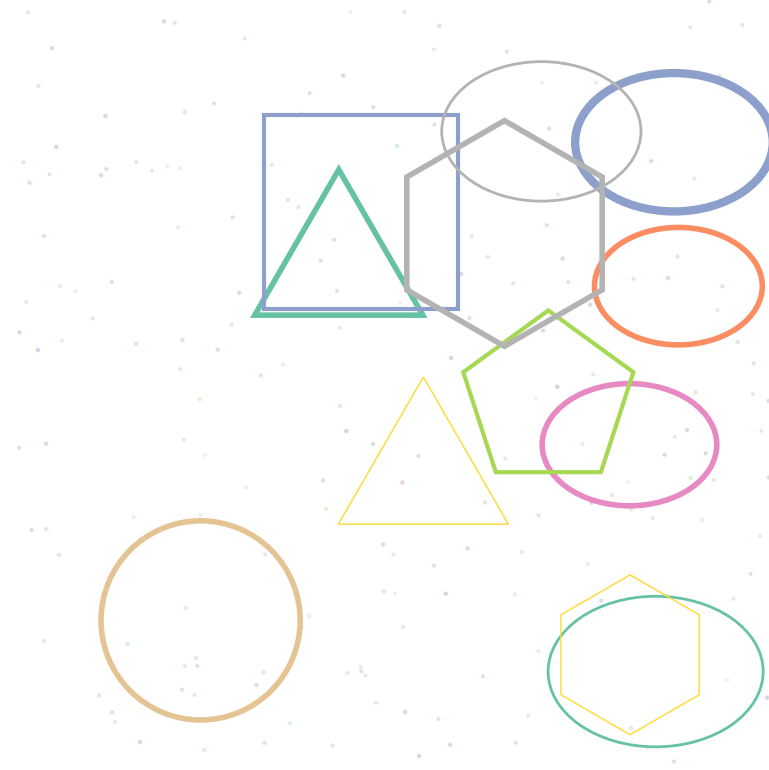[{"shape": "oval", "thickness": 1, "radius": 0.7, "center": [0.851, 0.128]}, {"shape": "triangle", "thickness": 2, "radius": 0.63, "center": [0.44, 0.654]}, {"shape": "oval", "thickness": 2, "radius": 0.54, "center": [0.881, 0.628]}, {"shape": "oval", "thickness": 3, "radius": 0.64, "center": [0.875, 0.815]}, {"shape": "square", "thickness": 1.5, "radius": 0.63, "center": [0.469, 0.725]}, {"shape": "oval", "thickness": 2, "radius": 0.57, "center": [0.818, 0.422]}, {"shape": "pentagon", "thickness": 1.5, "radius": 0.58, "center": [0.712, 0.481]}, {"shape": "triangle", "thickness": 0.5, "radius": 0.64, "center": [0.55, 0.383]}, {"shape": "hexagon", "thickness": 0.5, "radius": 0.52, "center": [0.818, 0.15]}, {"shape": "circle", "thickness": 2, "radius": 0.65, "center": [0.261, 0.194]}, {"shape": "hexagon", "thickness": 2, "radius": 0.73, "center": [0.655, 0.697]}, {"shape": "oval", "thickness": 1, "radius": 0.65, "center": [0.703, 0.829]}]